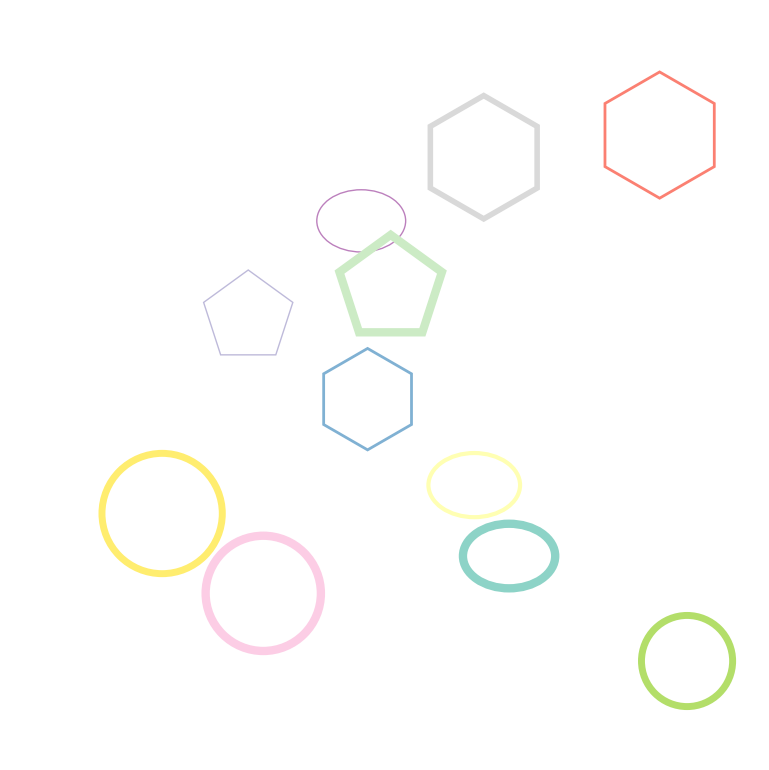[{"shape": "oval", "thickness": 3, "radius": 0.3, "center": [0.661, 0.278]}, {"shape": "oval", "thickness": 1.5, "radius": 0.3, "center": [0.616, 0.37]}, {"shape": "pentagon", "thickness": 0.5, "radius": 0.3, "center": [0.322, 0.588]}, {"shape": "hexagon", "thickness": 1, "radius": 0.41, "center": [0.857, 0.825]}, {"shape": "hexagon", "thickness": 1, "radius": 0.33, "center": [0.477, 0.482]}, {"shape": "circle", "thickness": 2.5, "radius": 0.3, "center": [0.892, 0.142]}, {"shape": "circle", "thickness": 3, "radius": 0.37, "center": [0.342, 0.229]}, {"shape": "hexagon", "thickness": 2, "radius": 0.4, "center": [0.628, 0.796]}, {"shape": "oval", "thickness": 0.5, "radius": 0.29, "center": [0.469, 0.713]}, {"shape": "pentagon", "thickness": 3, "radius": 0.35, "center": [0.507, 0.625]}, {"shape": "circle", "thickness": 2.5, "radius": 0.39, "center": [0.211, 0.333]}]